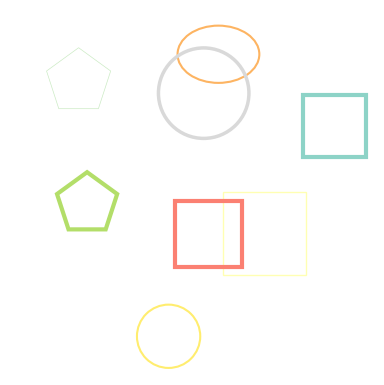[{"shape": "square", "thickness": 3, "radius": 0.41, "center": [0.869, 0.673]}, {"shape": "square", "thickness": 1, "radius": 0.54, "center": [0.687, 0.393]}, {"shape": "square", "thickness": 3, "radius": 0.43, "center": [0.541, 0.392]}, {"shape": "oval", "thickness": 1.5, "radius": 0.53, "center": [0.567, 0.859]}, {"shape": "pentagon", "thickness": 3, "radius": 0.41, "center": [0.226, 0.471]}, {"shape": "circle", "thickness": 2.5, "radius": 0.59, "center": [0.529, 0.758]}, {"shape": "pentagon", "thickness": 0.5, "radius": 0.44, "center": [0.204, 0.789]}, {"shape": "circle", "thickness": 1.5, "radius": 0.41, "center": [0.438, 0.127]}]